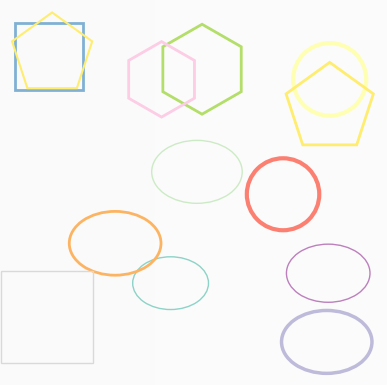[{"shape": "oval", "thickness": 1, "radius": 0.49, "center": [0.44, 0.265]}, {"shape": "circle", "thickness": 3, "radius": 0.47, "center": [0.851, 0.794]}, {"shape": "oval", "thickness": 2.5, "radius": 0.58, "center": [0.843, 0.112]}, {"shape": "circle", "thickness": 3, "radius": 0.47, "center": [0.73, 0.495]}, {"shape": "square", "thickness": 2, "radius": 0.44, "center": [0.127, 0.854]}, {"shape": "oval", "thickness": 2, "radius": 0.59, "center": [0.297, 0.368]}, {"shape": "hexagon", "thickness": 2, "radius": 0.58, "center": [0.521, 0.82]}, {"shape": "hexagon", "thickness": 2, "radius": 0.49, "center": [0.417, 0.794]}, {"shape": "square", "thickness": 1, "radius": 0.6, "center": [0.121, 0.177]}, {"shape": "oval", "thickness": 1, "radius": 0.54, "center": [0.847, 0.29]}, {"shape": "oval", "thickness": 1, "radius": 0.58, "center": [0.508, 0.554]}, {"shape": "pentagon", "thickness": 2, "radius": 0.59, "center": [0.851, 0.72]}, {"shape": "pentagon", "thickness": 1.5, "radius": 0.54, "center": [0.135, 0.859]}]